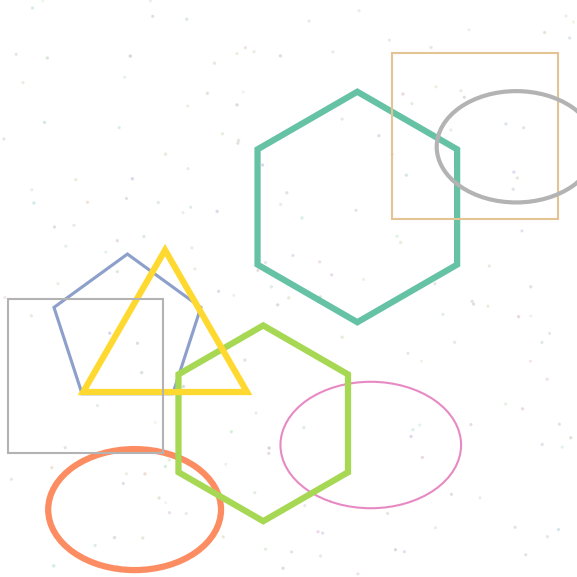[{"shape": "hexagon", "thickness": 3, "radius": 1.0, "center": [0.619, 0.641]}, {"shape": "oval", "thickness": 3, "radius": 0.75, "center": [0.233, 0.117]}, {"shape": "pentagon", "thickness": 1.5, "radius": 0.67, "center": [0.221, 0.426]}, {"shape": "oval", "thickness": 1, "radius": 0.78, "center": [0.642, 0.229]}, {"shape": "hexagon", "thickness": 3, "radius": 0.85, "center": [0.456, 0.266]}, {"shape": "triangle", "thickness": 3, "radius": 0.82, "center": [0.286, 0.402]}, {"shape": "square", "thickness": 1, "radius": 0.72, "center": [0.822, 0.764]}, {"shape": "oval", "thickness": 2, "radius": 0.69, "center": [0.894, 0.745]}, {"shape": "square", "thickness": 1, "radius": 0.67, "center": [0.148, 0.348]}]